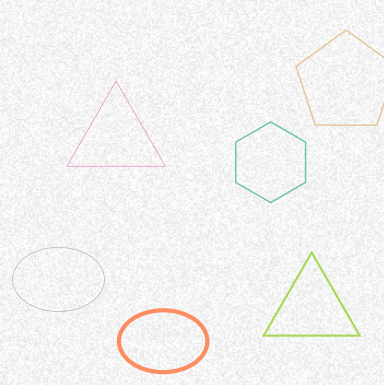[{"shape": "hexagon", "thickness": 1, "radius": 0.52, "center": [0.703, 0.579]}, {"shape": "oval", "thickness": 3, "radius": 0.57, "center": [0.424, 0.114]}, {"shape": "triangle", "thickness": 0.5, "radius": 0.74, "center": [0.302, 0.642]}, {"shape": "triangle", "thickness": 1.5, "radius": 0.72, "center": [0.81, 0.2]}, {"shape": "pentagon", "thickness": 1, "radius": 0.68, "center": [0.899, 0.786]}, {"shape": "oval", "thickness": 0.5, "radius": 0.6, "center": [0.152, 0.274]}]